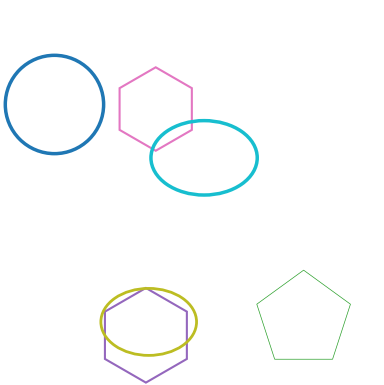[{"shape": "circle", "thickness": 2.5, "radius": 0.64, "center": [0.141, 0.729]}, {"shape": "pentagon", "thickness": 0.5, "radius": 0.64, "center": [0.789, 0.17]}, {"shape": "hexagon", "thickness": 1.5, "radius": 0.61, "center": [0.379, 0.129]}, {"shape": "hexagon", "thickness": 1.5, "radius": 0.54, "center": [0.404, 0.717]}, {"shape": "oval", "thickness": 2, "radius": 0.62, "center": [0.386, 0.164]}, {"shape": "oval", "thickness": 2.5, "radius": 0.69, "center": [0.53, 0.59]}]